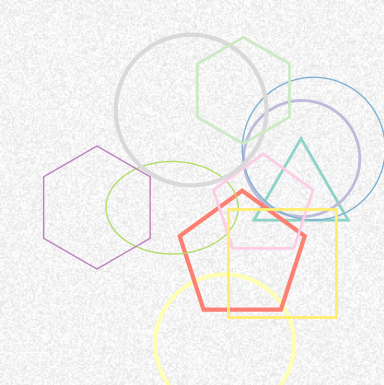[{"shape": "triangle", "thickness": 2, "radius": 0.71, "center": [0.782, 0.499]}, {"shape": "circle", "thickness": 3, "radius": 0.9, "center": [0.584, 0.107]}, {"shape": "circle", "thickness": 2, "radius": 0.75, "center": [0.784, 0.588]}, {"shape": "pentagon", "thickness": 3, "radius": 0.85, "center": [0.629, 0.334]}, {"shape": "circle", "thickness": 1, "radius": 0.93, "center": [0.815, 0.614]}, {"shape": "oval", "thickness": 1, "radius": 0.86, "center": [0.447, 0.46]}, {"shape": "pentagon", "thickness": 2, "radius": 0.68, "center": [0.684, 0.465]}, {"shape": "circle", "thickness": 3, "radius": 0.98, "center": [0.496, 0.714]}, {"shape": "hexagon", "thickness": 1, "radius": 0.8, "center": [0.252, 0.461]}, {"shape": "hexagon", "thickness": 2, "radius": 0.69, "center": [0.632, 0.765]}, {"shape": "square", "thickness": 2, "radius": 0.7, "center": [0.733, 0.318]}]